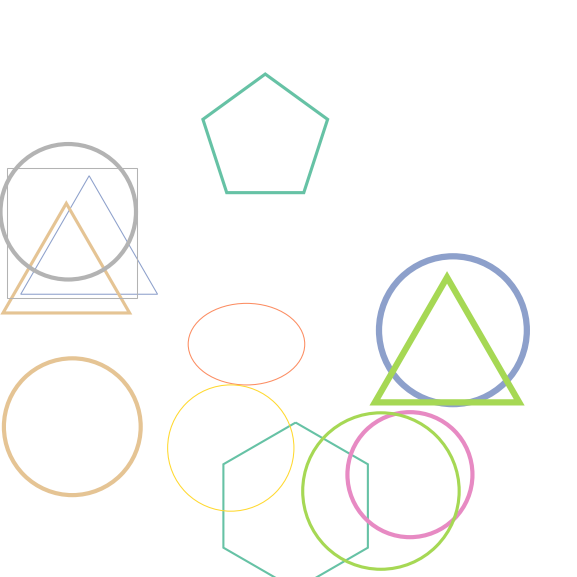[{"shape": "pentagon", "thickness": 1.5, "radius": 0.57, "center": [0.459, 0.757]}, {"shape": "hexagon", "thickness": 1, "radius": 0.72, "center": [0.512, 0.123]}, {"shape": "oval", "thickness": 0.5, "radius": 0.5, "center": [0.427, 0.403]}, {"shape": "triangle", "thickness": 0.5, "radius": 0.68, "center": [0.154, 0.558]}, {"shape": "circle", "thickness": 3, "radius": 0.64, "center": [0.784, 0.427]}, {"shape": "circle", "thickness": 2, "radius": 0.54, "center": [0.71, 0.177]}, {"shape": "circle", "thickness": 1.5, "radius": 0.68, "center": [0.66, 0.149]}, {"shape": "triangle", "thickness": 3, "radius": 0.72, "center": [0.774, 0.375]}, {"shape": "circle", "thickness": 0.5, "radius": 0.55, "center": [0.4, 0.223]}, {"shape": "triangle", "thickness": 1.5, "radius": 0.63, "center": [0.115, 0.52]}, {"shape": "circle", "thickness": 2, "radius": 0.59, "center": [0.125, 0.26]}, {"shape": "circle", "thickness": 2, "radius": 0.59, "center": [0.118, 0.632]}, {"shape": "square", "thickness": 0.5, "radius": 0.56, "center": [0.124, 0.595]}]